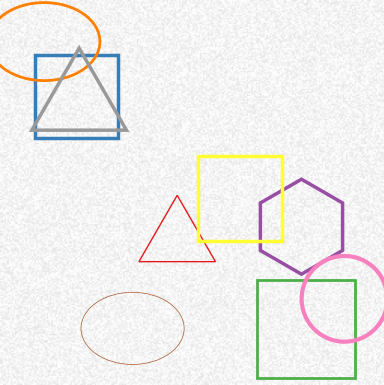[{"shape": "triangle", "thickness": 1, "radius": 0.57, "center": [0.46, 0.378]}, {"shape": "square", "thickness": 2.5, "radius": 0.54, "center": [0.199, 0.75]}, {"shape": "square", "thickness": 2, "radius": 0.64, "center": [0.796, 0.145]}, {"shape": "hexagon", "thickness": 2.5, "radius": 0.62, "center": [0.783, 0.411]}, {"shape": "oval", "thickness": 2, "radius": 0.72, "center": [0.115, 0.892]}, {"shape": "square", "thickness": 2.5, "radius": 0.55, "center": [0.624, 0.484]}, {"shape": "oval", "thickness": 0.5, "radius": 0.67, "center": [0.344, 0.147]}, {"shape": "circle", "thickness": 3, "radius": 0.56, "center": [0.895, 0.224]}, {"shape": "triangle", "thickness": 2.5, "radius": 0.71, "center": [0.206, 0.733]}]